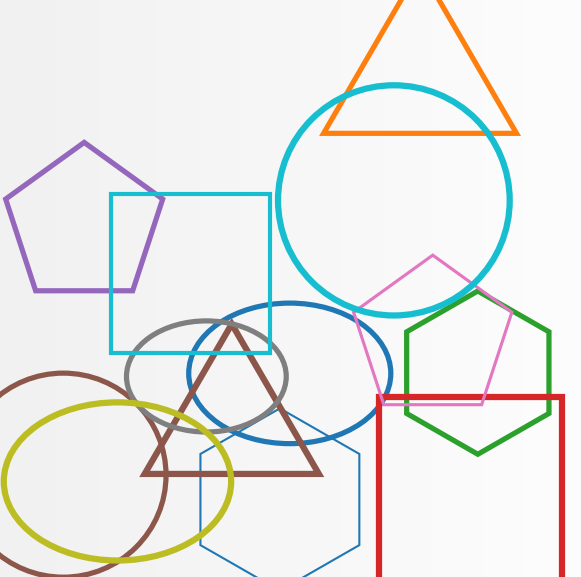[{"shape": "hexagon", "thickness": 1, "radius": 0.79, "center": [0.482, 0.134]}, {"shape": "oval", "thickness": 2.5, "radius": 0.87, "center": [0.499, 0.353]}, {"shape": "triangle", "thickness": 2.5, "radius": 0.96, "center": [0.723, 0.864]}, {"shape": "hexagon", "thickness": 2.5, "radius": 0.71, "center": [0.822, 0.354]}, {"shape": "square", "thickness": 3, "radius": 0.79, "center": [0.81, 0.154]}, {"shape": "pentagon", "thickness": 2.5, "radius": 0.71, "center": [0.145, 0.611]}, {"shape": "triangle", "thickness": 3, "radius": 0.87, "center": [0.399, 0.265]}, {"shape": "circle", "thickness": 2.5, "radius": 0.88, "center": [0.109, 0.176]}, {"shape": "pentagon", "thickness": 1.5, "radius": 0.72, "center": [0.744, 0.414]}, {"shape": "oval", "thickness": 2.5, "radius": 0.69, "center": [0.355, 0.347]}, {"shape": "oval", "thickness": 3, "radius": 0.98, "center": [0.202, 0.165]}, {"shape": "circle", "thickness": 3, "radius": 1.0, "center": [0.678, 0.652]}, {"shape": "square", "thickness": 2, "radius": 0.69, "center": [0.327, 0.526]}]